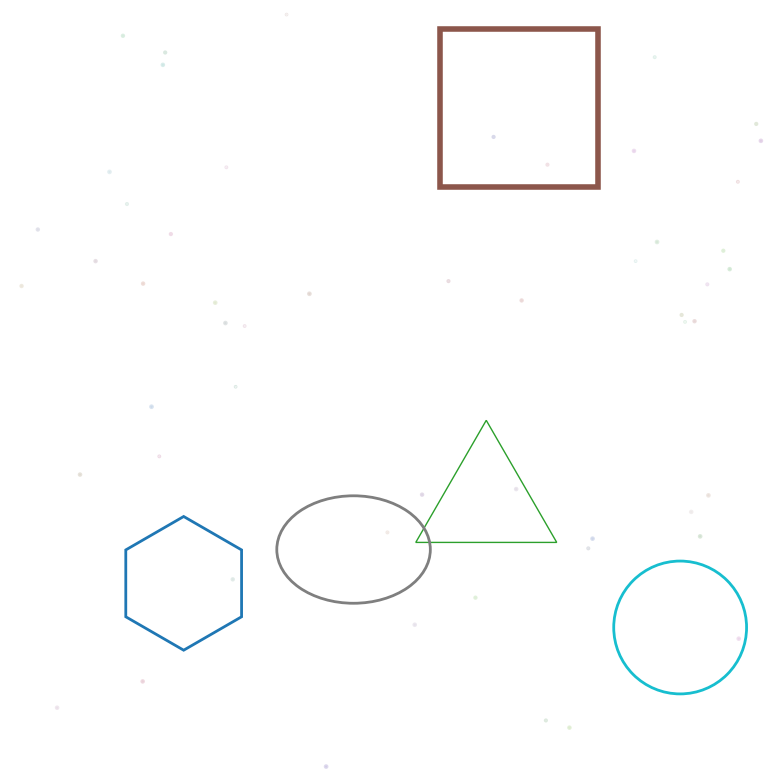[{"shape": "hexagon", "thickness": 1, "radius": 0.43, "center": [0.239, 0.242]}, {"shape": "triangle", "thickness": 0.5, "radius": 0.53, "center": [0.631, 0.348]}, {"shape": "square", "thickness": 2, "radius": 0.51, "center": [0.675, 0.859]}, {"shape": "oval", "thickness": 1, "radius": 0.5, "center": [0.459, 0.286]}, {"shape": "circle", "thickness": 1, "radius": 0.43, "center": [0.883, 0.185]}]